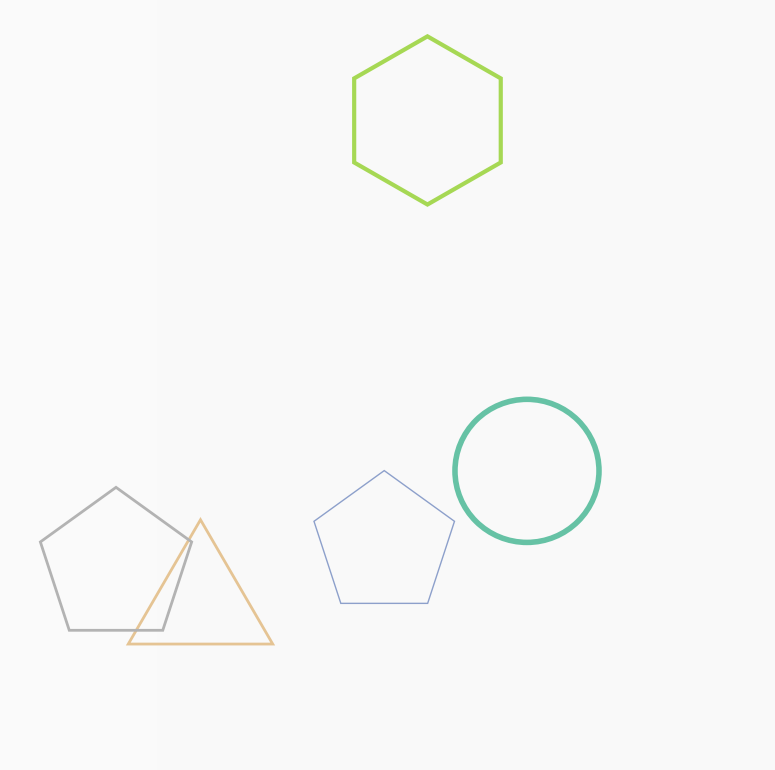[{"shape": "circle", "thickness": 2, "radius": 0.46, "center": [0.68, 0.388]}, {"shape": "pentagon", "thickness": 0.5, "radius": 0.48, "center": [0.496, 0.294]}, {"shape": "hexagon", "thickness": 1.5, "radius": 0.55, "center": [0.552, 0.844]}, {"shape": "triangle", "thickness": 1, "radius": 0.54, "center": [0.259, 0.217]}, {"shape": "pentagon", "thickness": 1, "radius": 0.51, "center": [0.15, 0.264]}]